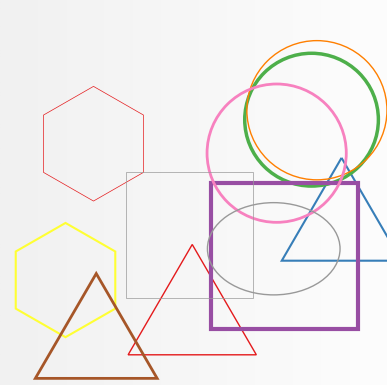[{"shape": "triangle", "thickness": 1, "radius": 0.96, "center": [0.496, 0.174]}, {"shape": "hexagon", "thickness": 0.5, "radius": 0.74, "center": [0.241, 0.627]}, {"shape": "triangle", "thickness": 1.5, "radius": 0.89, "center": [0.881, 0.412]}, {"shape": "circle", "thickness": 2.5, "radius": 0.86, "center": [0.804, 0.689]}, {"shape": "square", "thickness": 3, "radius": 0.95, "center": [0.733, 0.334]}, {"shape": "circle", "thickness": 1, "radius": 0.9, "center": [0.818, 0.714]}, {"shape": "hexagon", "thickness": 1.5, "radius": 0.74, "center": [0.169, 0.273]}, {"shape": "triangle", "thickness": 2, "radius": 0.91, "center": [0.248, 0.108]}, {"shape": "circle", "thickness": 2, "radius": 0.9, "center": [0.714, 0.602]}, {"shape": "square", "thickness": 0.5, "radius": 0.82, "center": [0.49, 0.389]}, {"shape": "oval", "thickness": 1, "radius": 0.86, "center": [0.706, 0.354]}]